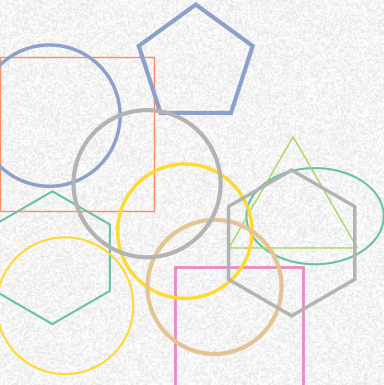[{"shape": "oval", "thickness": 1.5, "radius": 0.89, "center": [0.818, 0.439]}, {"shape": "hexagon", "thickness": 1.5, "radius": 0.86, "center": [0.136, 0.331]}, {"shape": "square", "thickness": 1, "radius": 1.0, "center": [0.2, 0.651]}, {"shape": "pentagon", "thickness": 3, "radius": 0.78, "center": [0.508, 0.833]}, {"shape": "circle", "thickness": 2.5, "radius": 0.92, "center": [0.128, 0.7]}, {"shape": "square", "thickness": 2, "radius": 0.83, "center": [0.621, 0.142]}, {"shape": "triangle", "thickness": 1, "radius": 0.96, "center": [0.761, 0.452]}, {"shape": "circle", "thickness": 2.5, "radius": 0.87, "center": [0.48, 0.399]}, {"shape": "circle", "thickness": 1.5, "radius": 0.89, "center": [0.169, 0.206]}, {"shape": "circle", "thickness": 3, "radius": 0.87, "center": [0.557, 0.255]}, {"shape": "hexagon", "thickness": 2.5, "radius": 0.95, "center": [0.758, 0.369]}, {"shape": "circle", "thickness": 3, "radius": 0.96, "center": [0.382, 0.523]}]